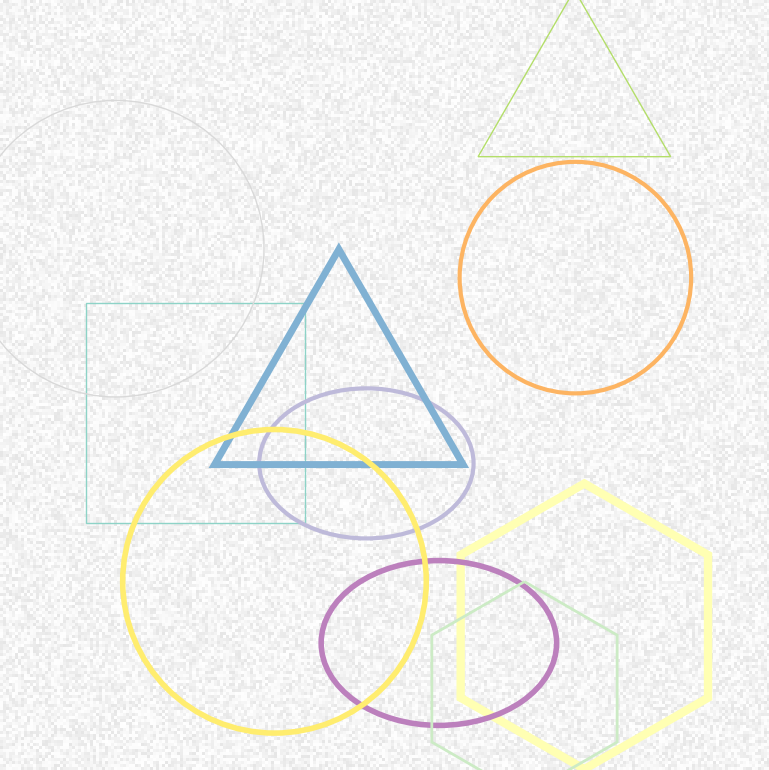[{"shape": "square", "thickness": 0.5, "radius": 0.71, "center": [0.254, 0.464]}, {"shape": "hexagon", "thickness": 3, "radius": 0.93, "center": [0.759, 0.187]}, {"shape": "oval", "thickness": 1.5, "radius": 0.7, "center": [0.476, 0.398]}, {"shape": "triangle", "thickness": 2.5, "radius": 0.93, "center": [0.44, 0.49]}, {"shape": "circle", "thickness": 1.5, "radius": 0.75, "center": [0.747, 0.639]}, {"shape": "triangle", "thickness": 0.5, "radius": 0.72, "center": [0.746, 0.869]}, {"shape": "circle", "thickness": 0.5, "radius": 0.96, "center": [0.15, 0.677]}, {"shape": "oval", "thickness": 2, "radius": 0.76, "center": [0.57, 0.165]}, {"shape": "hexagon", "thickness": 1, "radius": 0.69, "center": [0.681, 0.106]}, {"shape": "circle", "thickness": 2, "radius": 0.99, "center": [0.356, 0.245]}]